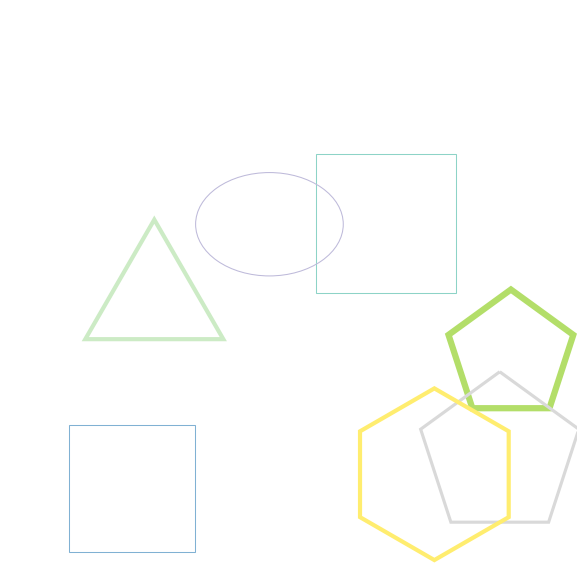[{"shape": "square", "thickness": 0.5, "radius": 0.6, "center": [0.668, 0.612]}, {"shape": "oval", "thickness": 0.5, "radius": 0.64, "center": [0.467, 0.611]}, {"shape": "square", "thickness": 0.5, "radius": 0.55, "center": [0.229, 0.154]}, {"shape": "pentagon", "thickness": 3, "radius": 0.57, "center": [0.885, 0.384]}, {"shape": "pentagon", "thickness": 1.5, "radius": 0.72, "center": [0.865, 0.211]}, {"shape": "triangle", "thickness": 2, "radius": 0.69, "center": [0.267, 0.481]}, {"shape": "hexagon", "thickness": 2, "radius": 0.74, "center": [0.752, 0.178]}]